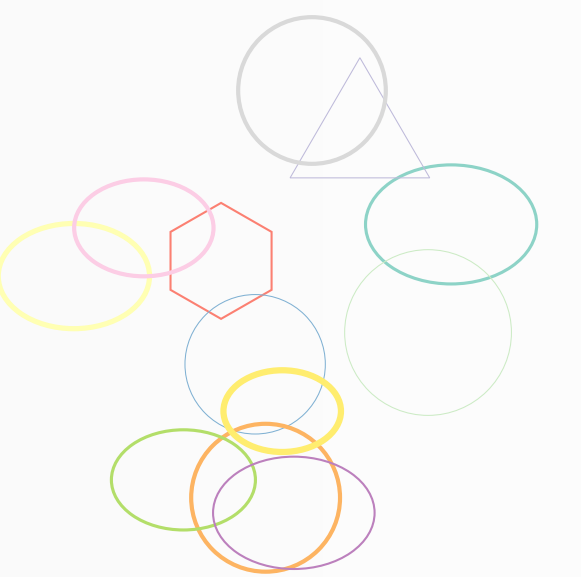[{"shape": "oval", "thickness": 1.5, "radius": 0.74, "center": [0.776, 0.611]}, {"shape": "oval", "thickness": 2.5, "radius": 0.65, "center": [0.127, 0.521]}, {"shape": "triangle", "thickness": 0.5, "radius": 0.69, "center": [0.619, 0.76]}, {"shape": "hexagon", "thickness": 1, "radius": 0.5, "center": [0.38, 0.547]}, {"shape": "circle", "thickness": 0.5, "radius": 0.6, "center": [0.439, 0.368]}, {"shape": "circle", "thickness": 2, "radius": 0.64, "center": [0.457, 0.137]}, {"shape": "oval", "thickness": 1.5, "radius": 0.62, "center": [0.316, 0.168]}, {"shape": "oval", "thickness": 2, "radius": 0.6, "center": [0.247, 0.605]}, {"shape": "circle", "thickness": 2, "radius": 0.63, "center": [0.537, 0.842]}, {"shape": "oval", "thickness": 1, "radius": 0.69, "center": [0.506, 0.111]}, {"shape": "circle", "thickness": 0.5, "radius": 0.72, "center": [0.736, 0.423]}, {"shape": "oval", "thickness": 3, "radius": 0.51, "center": [0.486, 0.287]}]